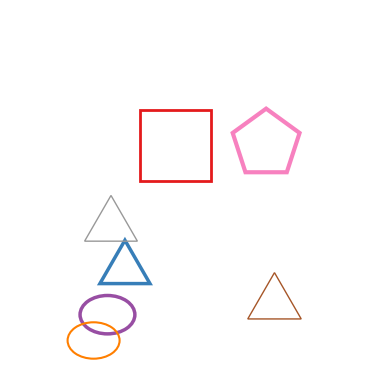[{"shape": "square", "thickness": 2, "radius": 0.46, "center": [0.456, 0.622]}, {"shape": "triangle", "thickness": 2.5, "radius": 0.38, "center": [0.325, 0.301]}, {"shape": "oval", "thickness": 2.5, "radius": 0.36, "center": [0.279, 0.183]}, {"shape": "oval", "thickness": 1.5, "radius": 0.34, "center": [0.243, 0.116]}, {"shape": "triangle", "thickness": 1, "radius": 0.4, "center": [0.713, 0.212]}, {"shape": "pentagon", "thickness": 3, "radius": 0.46, "center": [0.691, 0.626]}, {"shape": "triangle", "thickness": 1, "radius": 0.4, "center": [0.288, 0.413]}]